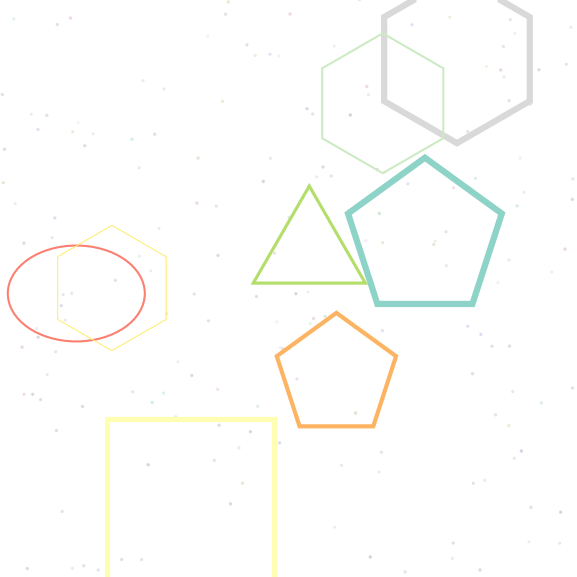[{"shape": "pentagon", "thickness": 3, "radius": 0.7, "center": [0.736, 0.586]}, {"shape": "square", "thickness": 2.5, "radius": 0.72, "center": [0.33, 0.13]}, {"shape": "oval", "thickness": 1, "radius": 0.59, "center": [0.132, 0.491]}, {"shape": "pentagon", "thickness": 2, "radius": 0.54, "center": [0.583, 0.349]}, {"shape": "triangle", "thickness": 1.5, "radius": 0.56, "center": [0.536, 0.565]}, {"shape": "hexagon", "thickness": 3, "radius": 0.73, "center": [0.791, 0.897]}, {"shape": "hexagon", "thickness": 1, "radius": 0.61, "center": [0.663, 0.82]}, {"shape": "hexagon", "thickness": 0.5, "radius": 0.54, "center": [0.194, 0.5]}]